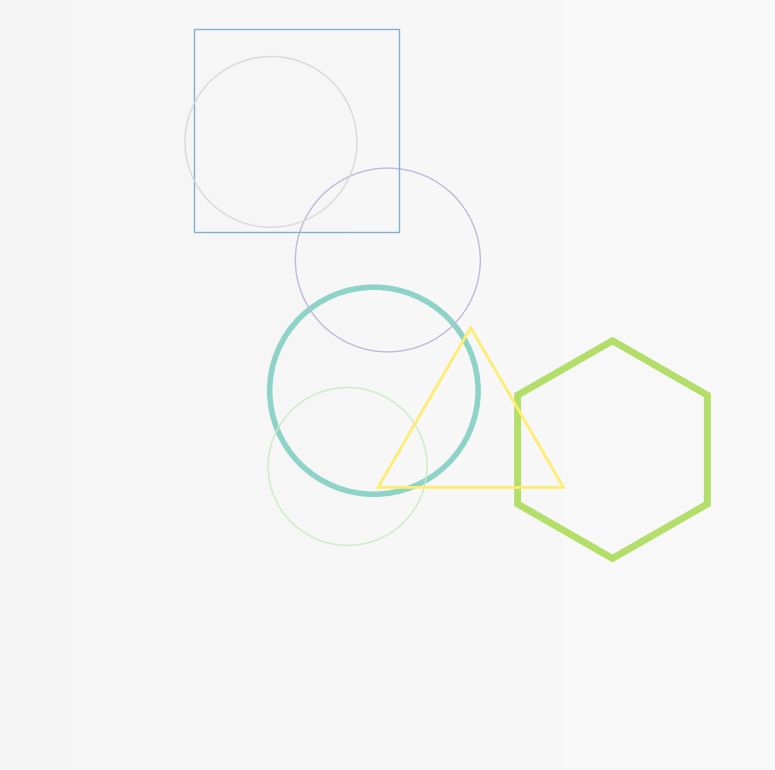[{"shape": "circle", "thickness": 2, "radius": 0.67, "center": [0.482, 0.493]}, {"shape": "circle", "thickness": 0.5, "radius": 0.6, "center": [0.5, 0.662]}, {"shape": "square", "thickness": 0.5, "radius": 0.66, "center": [0.383, 0.83]}, {"shape": "hexagon", "thickness": 2.5, "radius": 0.71, "center": [0.79, 0.416]}, {"shape": "circle", "thickness": 0.5, "radius": 0.55, "center": [0.35, 0.816]}, {"shape": "circle", "thickness": 0.5, "radius": 0.51, "center": [0.449, 0.394]}, {"shape": "triangle", "thickness": 1, "radius": 0.69, "center": [0.607, 0.436]}]